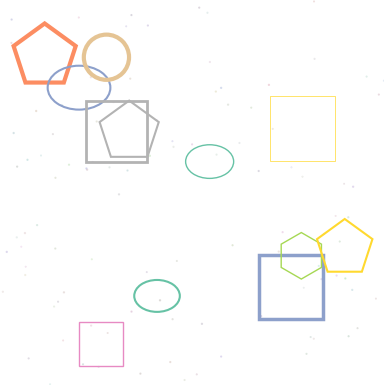[{"shape": "oval", "thickness": 1, "radius": 0.31, "center": [0.545, 0.58]}, {"shape": "oval", "thickness": 1.5, "radius": 0.3, "center": [0.408, 0.231]}, {"shape": "pentagon", "thickness": 3, "radius": 0.42, "center": [0.116, 0.854]}, {"shape": "square", "thickness": 2.5, "radius": 0.42, "center": [0.756, 0.254]}, {"shape": "oval", "thickness": 1.5, "radius": 0.41, "center": [0.205, 0.772]}, {"shape": "square", "thickness": 1, "radius": 0.29, "center": [0.263, 0.107]}, {"shape": "hexagon", "thickness": 1, "radius": 0.3, "center": [0.783, 0.336]}, {"shape": "square", "thickness": 0.5, "radius": 0.42, "center": [0.786, 0.667]}, {"shape": "pentagon", "thickness": 1.5, "radius": 0.38, "center": [0.895, 0.356]}, {"shape": "circle", "thickness": 3, "radius": 0.29, "center": [0.276, 0.851]}, {"shape": "square", "thickness": 2, "radius": 0.4, "center": [0.303, 0.659]}, {"shape": "pentagon", "thickness": 1.5, "radius": 0.4, "center": [0.336, 0.658]}]